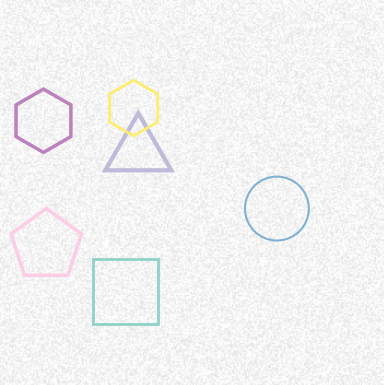[{"shape": "square", "thickness": 2, "radius": 0.42, "center": [0.325, 0.242]}, {"shape": "triangle", "thickness": 3, "radius": 0.49, "center": [0.359, 0.607]}, {"shape": "circle", "thickness": 1.5, "radius": 0.41, "center": [0.719, 0.458]}, {"shape": "pentagon", "thickness": 2.5, "radius": 0.48, "center": [0.12, 0.363]}, {"shape": "hexagon", "thickness": 2.5, "radius": 0.41, "center": [0.113, 0.686]}, {"shape": "hexagon", "thickness": 2, "radius": 0.36, "center": [0.347, 0.719]}]